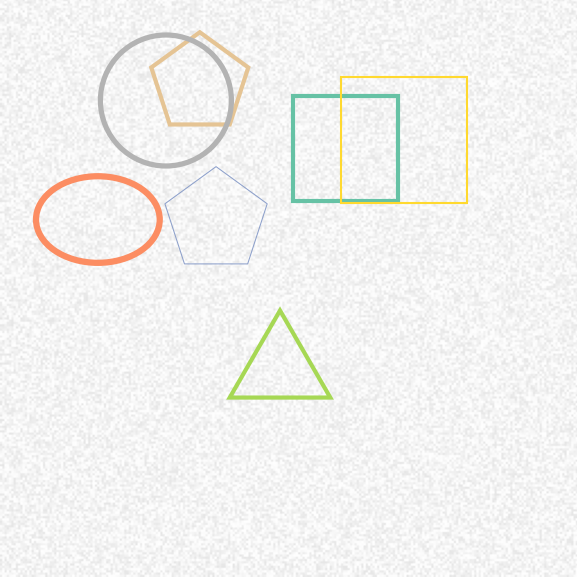[{"shape": "square", "thickness": 2, "radius": 0.45, "center": [0.598, 0.742]}, {"shape": "oval", "thickness": 3, "radius": 0.54, "center": [0.169, 0.619]}, {"shape": "pentagon", "thickness": 0.5, "radius": 0.47, "center": [0.374, 0.617]}, {"shape": "triangle", "thickness": 2, "radius": 0.5, "center": [0.485, 0.361]}, {"shape": "square", "thickness": 1, "radius": 0.55, "center": [0.7, 0.757]}, {"shape": "pentagon", "thickness": 2, "radius": 0.44, "center": [0.346, 0.855]}, {"shape": "circle", "thickness": 2.5, "radius": 0.57, "center": [0.287, 0.825]}]